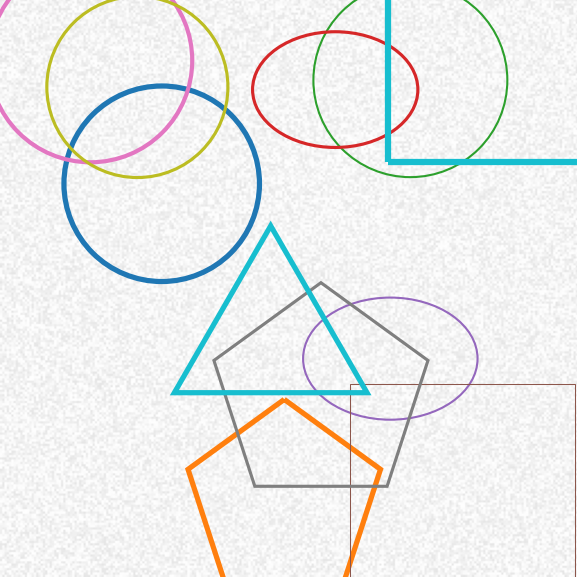[{"shape": "circle", "thickness": 2.5, "radius": 0.85, "center": [0.28, 0.681]}, {"shape": "pentagon", "thickness": 2.5, "radius": 0.88, "center": [0.492, 0.132]}, {"shape": "circle", "thickness": 1, "radius": 0.84, "center": [0.711, 0.86]}, {"shape": "oval", "thickness": 1.5, "radius": 0.72, "center": [0.58, 0.844]}, {"shape": "oval", "thickness": 1, "radius": 0.76, "center": [0.676, 0.378]}, {"shape": "square", "thickness": 0.5, "radius": 0.98, "center": [0.801, 0.139]}, {"shape": "circle", "thickness": 2, "radius": 0.88, "center": [0.157, 0.894]}, {"shape": "pentagon", "thickness": 1.5, "radius": 0.97, "center": [0.556, 0.315]}, {"shape": "circle", "thickness": 1.5, "radius": 0.78, "center": [0.238, 0.848]}, {"shape": "square", "thickness": 3, "radius": 0.86, "center": [0.844, 0.89]}, {"shape": "triangle", "thickness": 2.5, "radius": 0.96, "center": [0.469, 0.415]}]